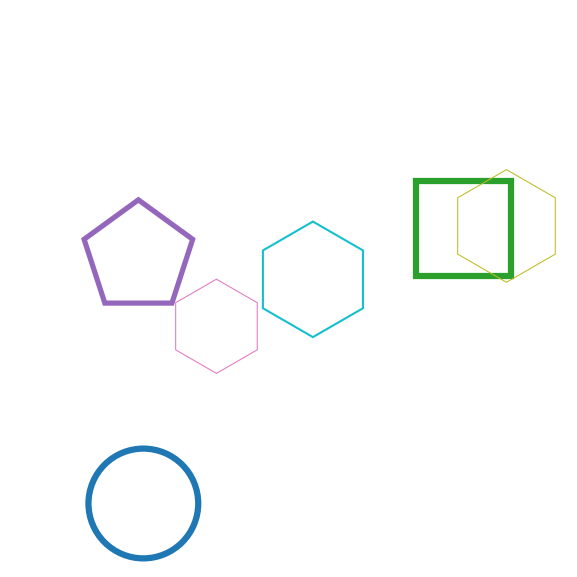[{"shape": "circle", "thickness": 3, "radius": 0.48, "center": [0.248, 0.127]}, {"shape": "square", "thickness": 3, "radius": 0.41, "center": [0.803, 0.603]}, {"shape": "pentagon", "thickness": 2.5, "radius": 0.49, "center": [0.24, 0.554]}, {"shape": "hexagon", "thickness": 0.5, "radius": 0.41, "center": [0.375, 0.434]}, {"shape": "hexagon", "thickness": 0.5, "radius": 0.49, "center": [0.877, 0.608]}, {"shape": "hexagon", "thickness": 1, "radius": 0.5, "center": [0.542, 0.515]}]